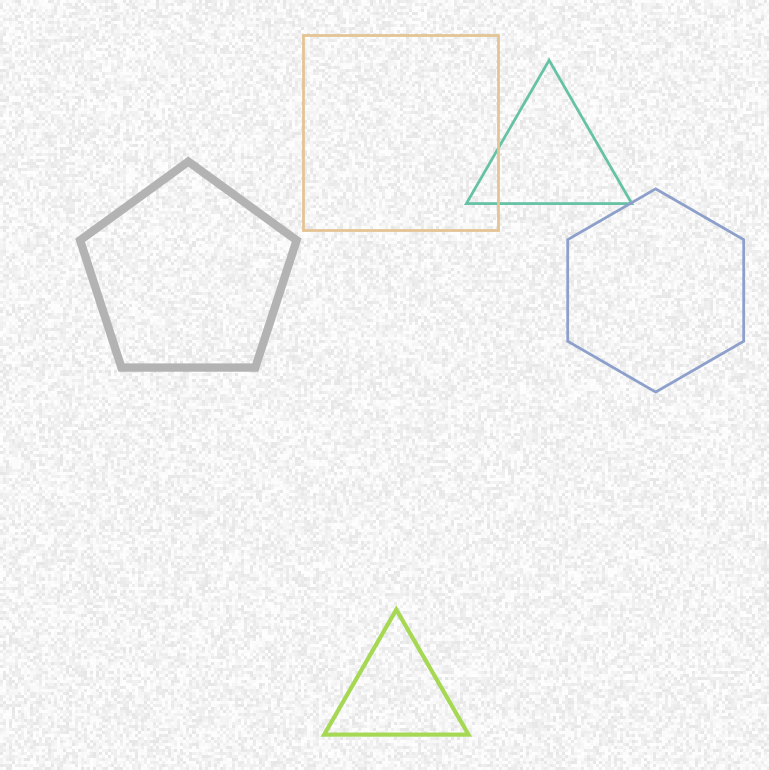[{"shape": "triangle", "thickness": 1, "radius": 0.62, "center": [0.713, 0.798]}, {"shape": "hexagon", "thickness": 1, "radius": 0.66, "center": [0.852, 0.623]}, {"shape": "triangle", "thickness": 1.5, "radius": 0.54, "center": [0.515, 0.1]}, {"shape": "square", "thickness": 1, "radius": 0.63, "center": [0.52, 0.828]}, {"shape": "pentagon", "thickness": 3, "radius": 0.74, "center": [0.245, 0.642]}]